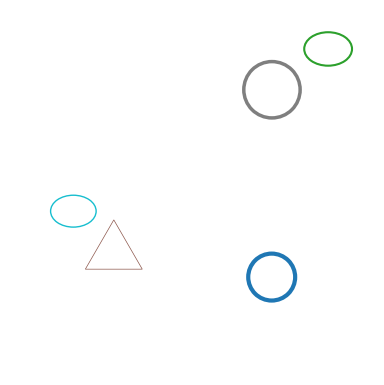[{"shape": "circle", "thickness": 3, "radius": 0.3, "center": [0.706, 0.28]}, {"shape": "oval", "thickness": 1.5, "radius": 0.31, "center": [0.852, 0.873]}, {"shape": "triangle", "thickness": 0.5, "radius": 0.43, "center": [0.296, 0.344]}, {"shape": "circle", "thickness": 2.5, "radius": 0.37, "center": [0.706, 0.767]}, {"shape": "oval", "thickness": 1, "radius": 0.3, "center": [0.191, 0.452]}]